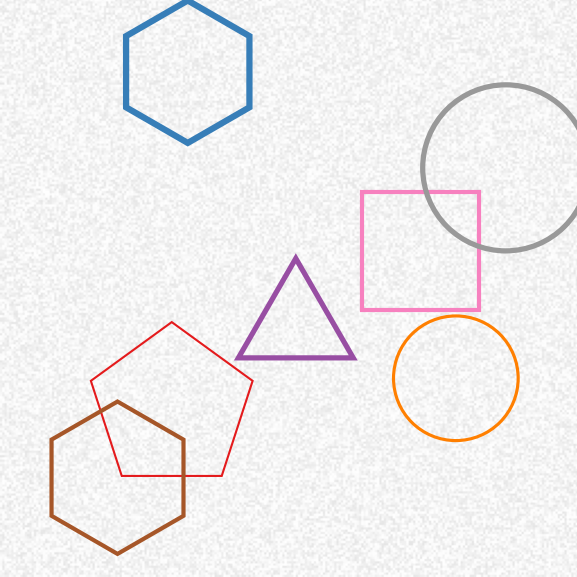[{"shape": "pentagon", "thickness": 1, "radius": 0.74, "center": [0.297, 0.294]}, {"shape": "hexagon", "thickness": 3, "radius": 0.62, "center": [0.325, 0.875]}, {"shape": "triangle", "thickness": 2.5, "radius": 0.57, "center": [0.512, 0.437]}, {"shape": "circle", "thickness": 1.5, "radius": 0.54, "center": [0.789, 0.344]}, {"shape": "hexagon", "thickness": 2, "radius": 0.66, "center": [0.203, 0.172]}, {"shape": "square", "thickness": 2, "radius": 0.51, "center": [0.728, 0.565]}, {"shape": "circle", "thickness": 2.5, "radius": 0.72, "center": [0.876, 0.708]}]